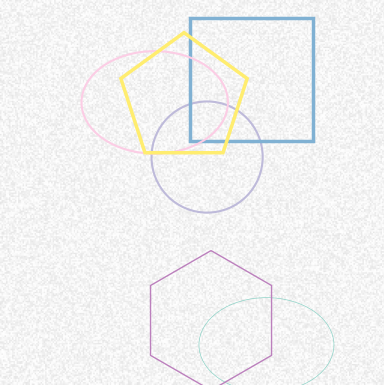[{"shape": "oval", "thickness": 0.5, "radius": 0.88, "center": [0.692, 0.104]}, {"shape": "circle", "thickness": 1.5, "radius": 0.72, "center": [0.538, 0.592]}, {"shape": "square", "thickness": 2.5, "radius": 0.8, "center": [0.653, 0.793]}, {"shape": "oval", "thickness": 1.5, "radius": 0.95, "center": [0.402, 0.734]}, {"shape": "hexagon", "thickness": 1, "radius": 0.91, "center": [0.548, 0.168]}, {"shape": "pentagon", "thickness": 2.5, "radius": 0.86, "center": [0.478, 0.743]}]